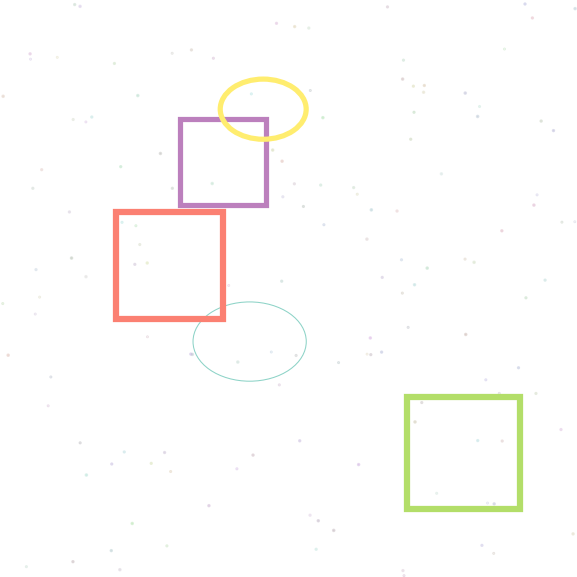[{"shape": "oval", "thickness": 0.5, "radius": 0.49, "center": [0.432, 0.408]}, {"shape": "square", "thickness": 3, "radius": 0.46, "center": [0.293, 0.539]}, {"shape": "square", "thickness": 3, "radius": 0.49, "center": [0.803, 0.215]}, {"shape": "square", "thickness": 2.5, "radius": 0.37, "center": [0.386, 0.719]}, {"shape": "oval", "thickness": 2.5, "radius": 0.37, "center": [0.456, 0.81]}]